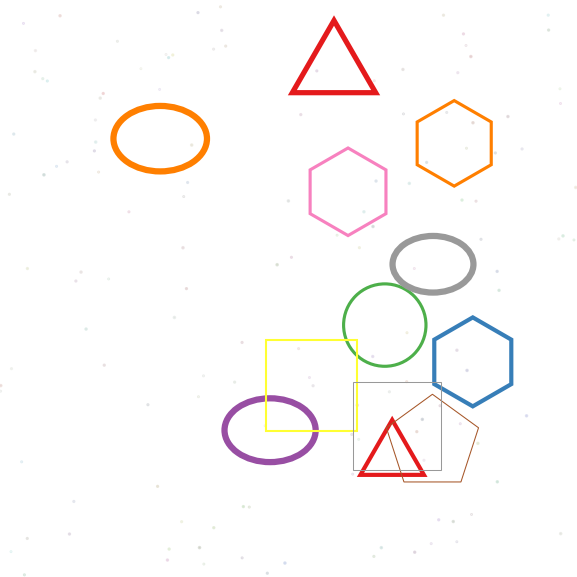[{"shape": "triangle", "thickness": 2, "radius": 0.32, "center": [0.679, 0.209]}, {"shape": "triangle", "thickness": 2.5, "radius": 0.42, "center": [0.578, 0.88]}, {"shape": "hexagon", "thickness": 2, "radius": 0.39, "center": [0.819, 0.373]}, {"shape": "circle", "thickness": 1.5, "radius": 0.36, "center": [0.666, 0.436]}, {"shape": "oval", "thickness": 3, "radius": 0.39, "center": [0.468, 0.254]}, {"shape": "hexagon", "thickness": 1.5, "radius": 0.37, "center": [0.786, 0.751]}, {"shape": "oval", "thickness": 3, "radius": 0.4, "center": [0.277, 0.759]}, {"shape": "square", "thickness": 1, "radius": 0.4, "center": [0.539, 0.332]}, {"shape": "pentagon", "thickness": 0.5, "radius": 0.42, "center": [0.749, 0.232]}, {"shape": "hexagon", "thickness": 1.5, "radius": 0.38, "center": [0.603, 0.667]}, {"shape": "square", "thickness": 0.5, "radius": 0.38, "center": [0.687, 0.262]}, {"shape": "oval", "thickness": 3, "radius": 0.35, "center": [0.75, 0.542]}]